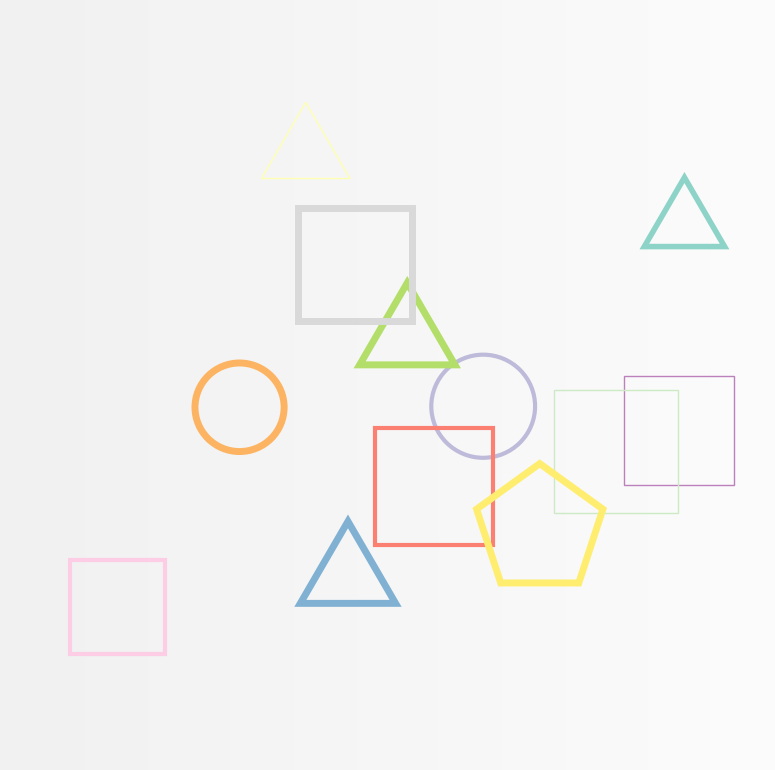[{"shape": "triangle", "thickness": 2, "radius": 0.3, "center": [0.883, 0.71]}, {"shape": "triangle", "thickness": 0.5, "radius": 0.33, "center": [0.394, 0.801]}, {"shape": "circle", "thickness": 1.5, "radius": 0.33, "center": [0.623, 0.472]}, {"shape": "square", "thickness": 1.5, "radius": 0.38, "center": [0.56, 0.368]}, {"shape": "triangle", "thickness": 2.5, "radius": 0.35, "center": [0.449, 0.252]}, {"shape": "circle", "thickness": 2.5, "radius": 0.29, "center": [0.309, 0.471]}, {"shape": "triangle", "thickness": 2.5, "radius": 0.35, "center": [0.526, 0.562]}, {"shape": "square", "thickness": 1.5, "radius": 0.31, "center": [0.152, 0.212]}, {"shape": "square", "thickness": 2.5, "radius": 0.37, "center": [0.458, 0.656]}, {"shape": "square", "thickness": 0.5, "radius": 0.35, "center": [0.876, 0.441]}, {"shape": "square", "thickness": 0.5, "radius": 0.4, "center": [0.795, 0.414]}, {"shape": "pentagon", "thickness": 2.5, "radius": 0.43, "center": [0.696, 0.312]}]